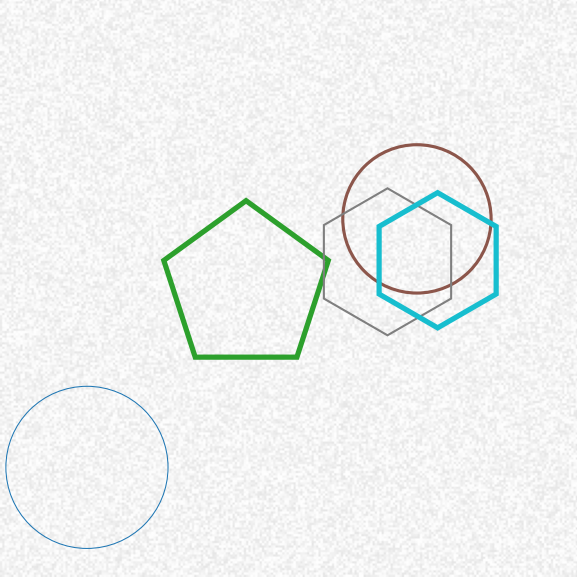[{"shape": "circle", "thickness": 0.5, "radius": 0.7, "center": [0.151, 0.19]}, {"shape": "pentagon", "thickness": 2.5, "radius": 0.75, "center": [0.426, 0.502]}, {"shape": "circle", "thickness": 1.5, "radius": 0.64, "center": [0.722, 0.62]}, {"shape": "hexagon", "thickness": 1, "radius": 0.64, "center": [0.671, 0.546]}, {"shape": "hexagon", "thickness": 2.5, "radius": 0.59, "center": [0.758, 0.548]}]